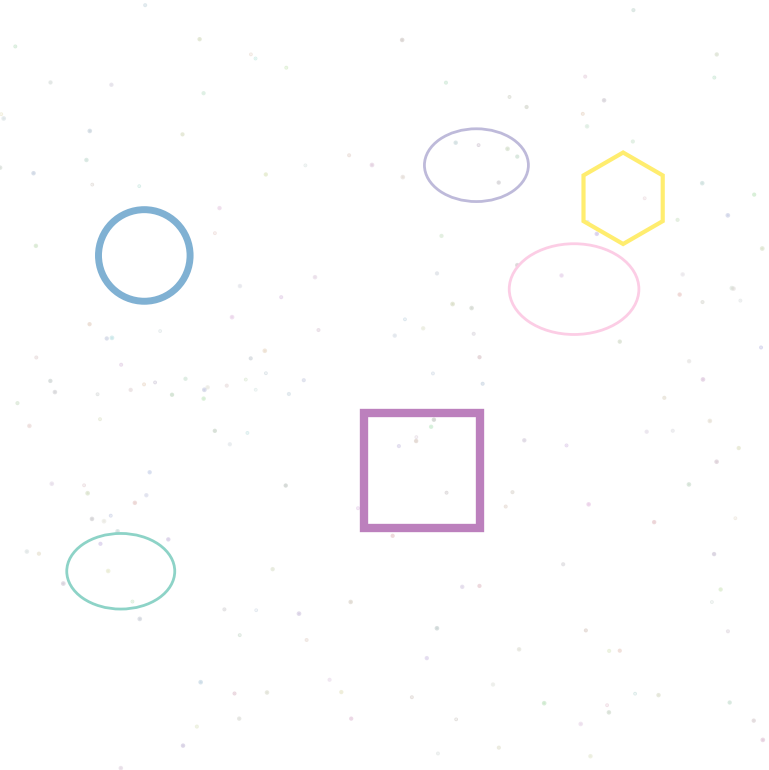[{"shape": "oval", "thickness": 1, "radius": 0.35, "center": [0.157, 0.258]}, {"shape": "oval", "thickness": 1, "radius": 0.34, "center": [0.619, 0.785]}, {"shape": "circle", "thickness": 2.5, "radius": 0.3, "center": [0.187, 0.668]}, {"shape": "oval", "thickness": 1, "radius": 0.42, "center": [0.746, 0.625]}, {"shape": "square", "thickness": 3, "radius": 0.37, "center": [0.548, 0.389]}, {"shape": "hexagon", "thickness": 1.5, "radius": 0.3, "center": [0.809, 0.743]}]